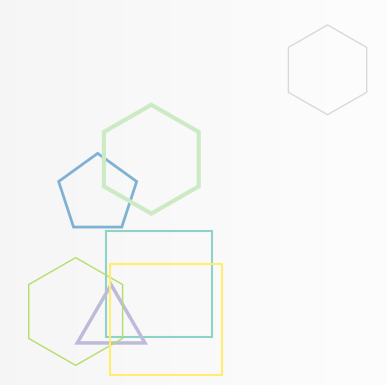[{"shape": "square", "thickness": 1.5, "radius": 0.69, "center": [0.41, 0.263]}, {"shape": "triangle", "thickness": 2.5, "radius": 0.5, "center": [0.287, 0.16]}, {"shape": "pentagon", "thickness": 2, "radius": 0.53, "center": [0.252, 0.496]}, {"shape": "hexagon", "thickness": 1, "radius": 0.7, "center": [0.195, 0.191]}, {"shape": "hexagon", "thickness": 1, "radius": 0.58, "center": [0.845, 0.819]}, {"shape": "hexagon", "thickness": 3, "radius": 0.71, "center": [0.39, 0.587]}, {"shape": "square", "thickness": 1.5, "radius": 0.72, "center": [0.428, 0.17]}]